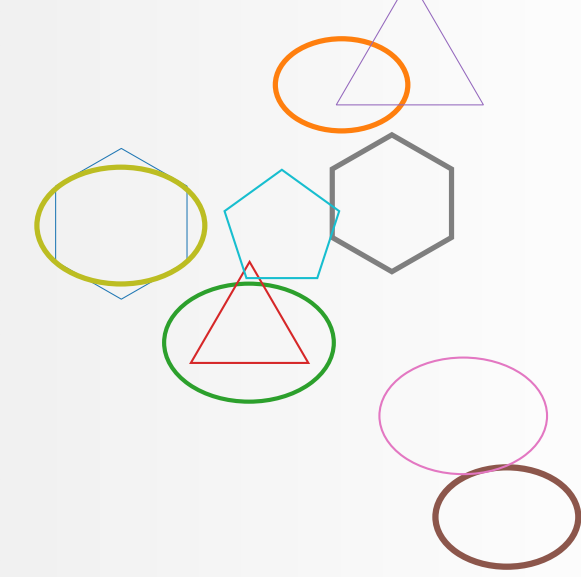[{"shape": "hexagon", "thickness": 0.5, "radius": 0.65, "center": [0.209, 0.612]}, {"shape": "oval", "thickness": 2.5, "radius": 0.57, "center": [0.588, 0.852]}, {"shape": "oval", "thickness": 2, "radius": 0.73, "center": [0.428, 0.406]}, {"shape": "triangle", "thickness": 1, "radius": 0.58, "center": [0.429, 0.429]}, {"shape": "triangle", "thickness": 0.5, "radius": 0.73, "center": [0.705, 0.891]}, {"shape": "oval", "thickness": 3, "radius": 0.61, "center": [0.872, 0.104]}, {"shape": "oval", "thickness": 1, "radius": 0.72, "center": [0.797, 0.279]}, {"shape": "hexagon", "thickness": 2.5, "radius": 0.59, "center": [0.674, 0.647]}, {"shape": "oval", "thickness": 2.5, "radius": 0.72, "center": [0.208, 0.609]}, {"shape": "pentagon", "thickness": 1, "radius": 0.52, "center": [0.485, 0.601]}]